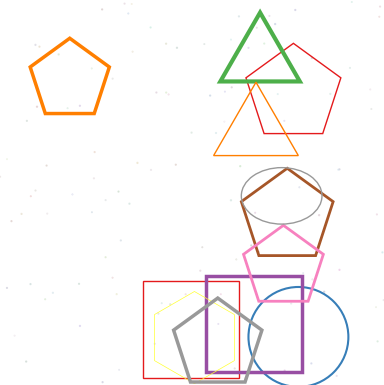[{"shape": "square", "thickness": 1, "radius": 0.63, "center": [0.495, 0.144]}, {"shape": "pentagon", "thickness": 1, "radius": 0.65, "center": [0.762, 0.758]}, {"shape": "circle", "thickness": 1.5, "radius": 0.65, "center": [0.775, 0.125]}, {"shape": "triangle", "thickness": 3, "radius": 0.6, "center": [0.676, 0.848]}, {"shape": "square", "thickness": 2.5, "radius": 0.62, "center": [0.66, 0.159]}, {"shape": "pentagon", "thickness": 2.5, "radius": 0.54, "center": [0.181, 0.793]}, {"shape": "triangle", "thickness": 1, "radius": 0.64, "center": [0.665, 0.659]}, {"shape": "hexagon", "thickness": 0.5, "radius": 0.6, "center": [0.505, 0.123]}, {"shape": "pentagon", "thickness": 2, "radius": 0.63, "center": [0.746, 0.438]}, {"shape": "pentagon", "thickness": 2, "radius": 0.55, "center": [0.736, 0.306]}, {"shape": "pentagon", "thickness": 2.5, "radius": 0.6, "center": [0.566, 0.105]}, {"shape": "oval", "thickness": 1, "radius": 0.52, "center": [0.732, 0.491]}]